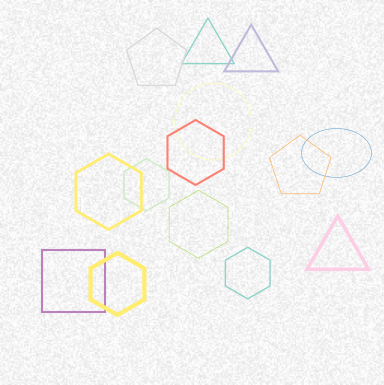[{"shape": "triangle", "thickness": 1, "radius": 0.4, "center": [0.54, 0.874]}, {"shape": "hexagon", "thickness": 1, "radius": 0.33, "center": [0.643, 0.291]}, {"shape": "circle", "thickness": 0.5, "radius": 0.5, "center": [0.554, 0.684]}, {"shape": "triangle", "thickness": 1.5, "radius": 0.4, "center": [0.653, 0.855]}, {"shape": "hexagon", "thickness": 1.5, "radius": 0.42, "center": [0.508, 0.604]}, {"shape": "oval", "thickness": 0.5, "radius": 0.45, "center": [0.874, 0.603]}, {"shape": "pentagon", "thickness": 0.5, "radius": 0.42, "center": [0.78, 0.565]}, {"shape": "hexagon", "thickness": 0.5, "radius": 0.44, "center": [0.516, 0.418]}, {"shape": "triangle", "thickness": 2.5, "radius": 0.46, "center": [0.877, 0.347]}, {"shape": "pentagon", "thickness": 1, "radius": 0.41, "center": [0.407, 0.844]}, {"shape": "square", "thickness": 1.5, "radius": 0.41, "center": [0.19, 0.27]}, {"shape": "hexagon", "thickness": 1, "radius": 0.34, "center": [0.381, 0.52]}, {"shape": "hexagon", "thickness": 2, "radius": 0.49, "center": [0.282, 0.502]}, {"shape": "hexagon", "thickness": 3, "radius": 0.4, "center": [0.305, 0.262]}]